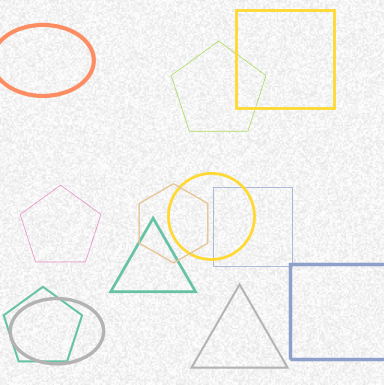[{"shape": "pentagon", "thickness": 1.5, "radius": 0.54, "center": [0.111, 0.148]}, {"shape": "triangle", "thickness": 2, "radius": 0.64, "center": [0.398, 0.306]}, {"shape": "oval", "thickness": 3, "radius": 0.66, "center": [0.112, 0.843]}, {"shape": "square", "thickness": 0.5, "radius": 0.51, "center": [0.655, 0.411]}, {"shape": "square", "thickness": 2.5, "radius": 0.62, "center": [0.877, 0.191]}, {"shape": "pentagon", "thickness": 0.5, "radius": 0.55, "center": [0.157, 0.409]}, {"shape": "pentagon", "thickness": 0.5, "radius": 0.65, "center": [0.568, 0.764]}, {"shape": "circle", "thickness": 2, "radius": 0.56, "center": [0.549, 0.438]}, {"shape": "square", "thickness": 2, "radius": 0.64, "center": [0.739, 0.846]}, {"shape": "hexagon", "thickness": 1, "radius": 0.51, "center": [0.451, 0.42]}, {"shape": "triangle", "thickness": 1.5, "radius": 0.72, "center": [0.622, 0.117]}, {"shape": "oval", "thickness": 2.5, "radius": 0.61, "center": [0.148, 0.14]}]